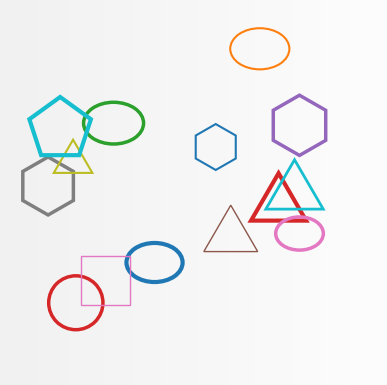[{"shape": "oval", "thickness": 3, "radius": 0.36, "center": [0.399, 0.318]}, {"shape": "hexagon", "thickness": 1.5, "radius": 0.3, "center": [0.557, 0.618]}, {"shape": "oval", "thickness": 1.5, "radius": 0.38, "center": [0.67, 0.873]}, {"shape": "oval", "thickness": 2.5, "radius": 0.39, "center": [0.293, 0.68]}, {"shape": "circle", "thickness": 2.5, "radius": 0.35, "center": [0.196, 0.214]}, {"shape": "triangle", "thickness": 3, "radius": 0.41, "center": [0.719, 0.468]}, {"shape": "hexagon", "thickness": 2.5, "radius": 0.39, "center": [0.773, 0.674]}, {"shape": "triangle", "thickness": 1, "radius": 0.4, "center": [0.596, 0.387]}, {"shape": "oval", "thickness": 2.5, "radius": 0.31, "center": [0.773, 0.393]}, {"shape": "square", "thickness": 1, "radius": 0.32, "center": [0.272, 0.272]}, {"shape": "hexagon", "thickness": 2.5, "radius": 0.38, "center": [0.124, 0.517]}, {"shape": "triangle", "thickness": 1.5, "radius": 0.29, "center": [0.189, 0.58]}, {"shape": "triangle", "thickness": 2, "radius": 0.43, "center": [0.76, 0.5]}, {"shape": "pentagon", "thickness": 3, "radius": 0.42, "center": [0.155, 0.665]}]